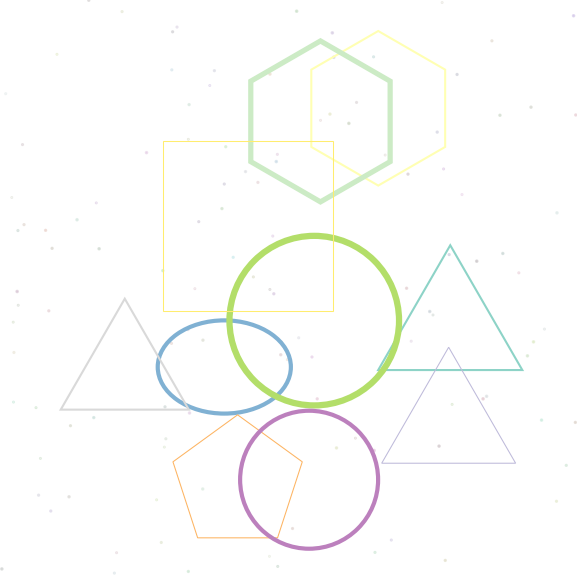[{"shape": "triangle", "thickness": 1, "radius": 0.72, "center": [0.78, 0.43]}, {"shape": "hexagon", "thickness": 1, "radius": 0.67, "center": [0.655, 0.812]}, {"shape": "triangle", "thickness": 0.5, "radius": 0.67, "center": [0.777, 0.264]}, {"shape": "oval", "thickness": 2, "radius": 0.58, "center": [0.388, 0.364]}, {"shape": "pentagon", "thickness": 0.5, "radius": 0.59, "center": [0.411, 0.163]}, {"shape": "circle", "thickness": 3, "radius": 0.73, "center": [0.544, 0.444]}, {"shape": "triangle", "thickness": 1, "radius": 0.64, "center": [0.216, 0.354]}, {"shape": "circle", "thickness": 2, "radius": 0.6, "center": [0.535, 0.168]}, {"shape": "hexagon", "thickness": 2.5, "radius": 0.7, "center": [0.555, 0.789]}, {"shape": "square", "thickness": 0.5, "radius": 0.74, "center": [0.429, 0.608]}]